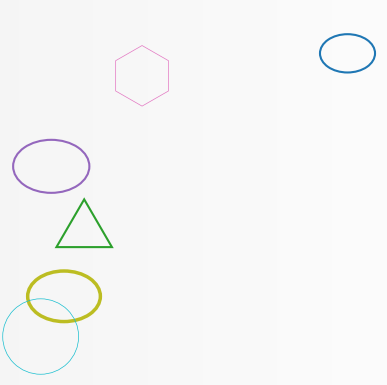[{"shape": "oval", "thickness": 1.5, "radius": 0.36, "center": [0.897, 0.861]}, {"shape": "triangle", "thickness": 1.5, "radius": 0.41, "center": [0.217, 0.399]}, {"shape": "oval", "thickness": 1.5, "radius": 0.49, "center": [0.132, 0.568]}, {"shape": "hexagon", "thickness": 0.5, "radius": 0.39, "center": [0.367, 0.803]}, {"shape": "oval", "thickness": 2.5, "radius": 0.47, "center": [0.165, 0.23]}, {"shape": "circle", "thickness": 0.5, "radius": 0.49, "center": [0.105, 0.126]}]